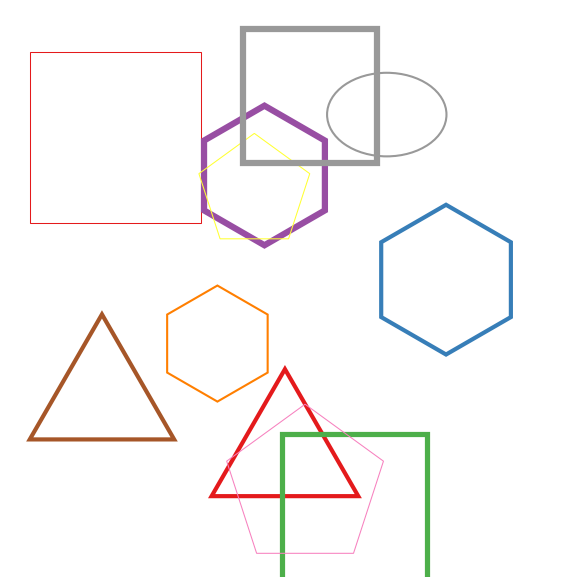[{"shape": "triangle", "thickness": 2, "radius": 0.73, "center": [0.493, 0.213]}, {"shape": "square", "thickness": 0.5, "radius": 0.74, "center": [0.199, 0.761]}, {"shape": "hexagon", "thickness": 2, "radius": 0.65, "center": [0.772, 0.515]}, {"shape": "square", "thickness": 2.5, "radius": 0.63, "center": [0.614, 0.121]}, {"shape": "hexagon", "thickness": 3, "radius": 0.6, "center": [0.458, 0.695]}, {"shape": "hexagon", "thickness": 1, "radius": 0.5, "center": [0.376, 0.404]}, {"shape": "pentagon", "thickness": 0.5, "radius": 0.5, "center": [0.44, 0.667]}, {"shape": "triangle", "thickness": 2, "radius": 0.72, "center": [0.177, 0.31]}, {"shape": "pentagon", "thickness": 0.5, "radius": 0.71, "center": [0.528, 0.156]}, {"shape": "oval", "thickness": 1, "radius": 0.52, "center": [0.67, 0.801]}, {"shape": "square", "thickness": 3, "radius": 0.58, "center": [0.537, 0.833]}]